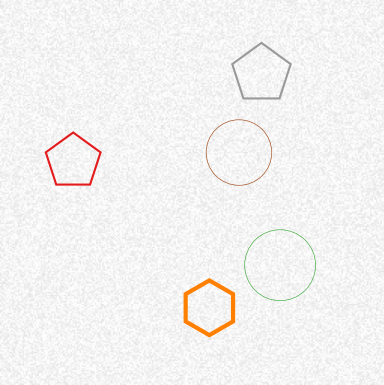[{"shape": "pentagon", "thickness": 1.5, "radius": 0.37, "center": [0.19, 0.581]}, {"shape": "circle", "thickness": 0.5, "radius": 0.46, "center": [0.728, 0.311]}, {"shape": "hexagon", "thickness": 3, "radius": 0.36, "center": [0.544, 0.201]}, {"shape": "circle", "thickness": 0.5, "radius": 0.43, "center": [0.621, 0.604]}, {"shape": "pentagon", "thickness": 1.5, "radius": 0.4, "center": [0.679, 0.809]}]